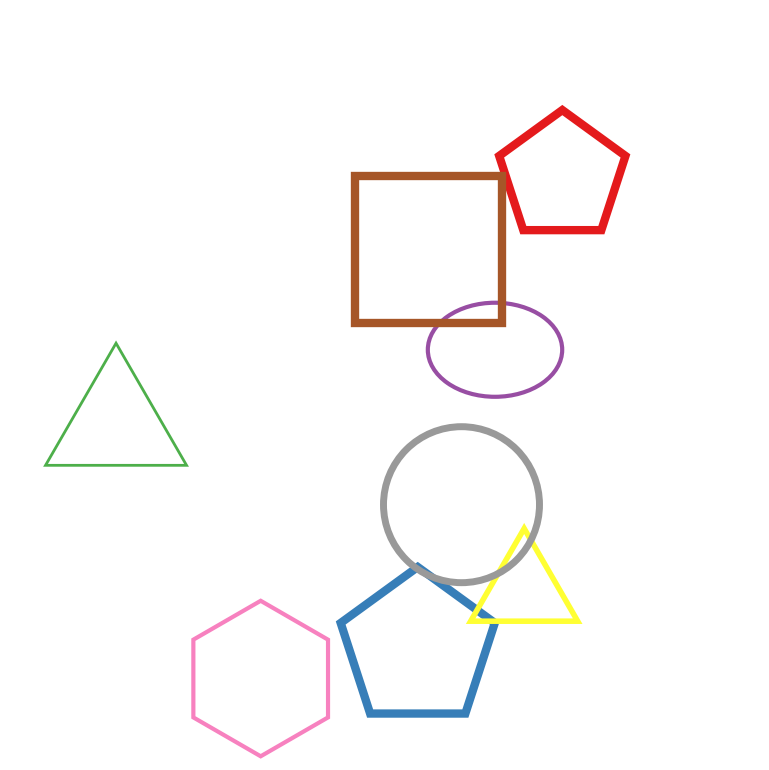[{"shape": "pentagon", "thickness": 3, "radius": 0.43, "center": [0.73, 0.771]}, {"shape": "pentagon", "thickness": 3, "radius": 0.53, "center": [0.543, 0.158]}, {"shape": "triangle", "thickness": 1, "radius": 0.53, "center": [0.151, 0.449]}, {"shape": "oval", "thickness": 1.5, "radius": 0.44, "center": [0.643, 0.546]}, {"shape": "triangle", "thickness": 2, "radius": 0.4, "center": [0.681, 0.233]}, {"shape": "square", "thickness": 3, "radius": 0.48, "center": [0.557, 0.676]}, {"shape": "hexagon", "thickness": 1.5, "radius": 0.5, "center": [0.339, 0.119]}, {"shape": "circle", "thickness": 2.5, "radius": 0.51, "center": [0.599, 0.345]}]